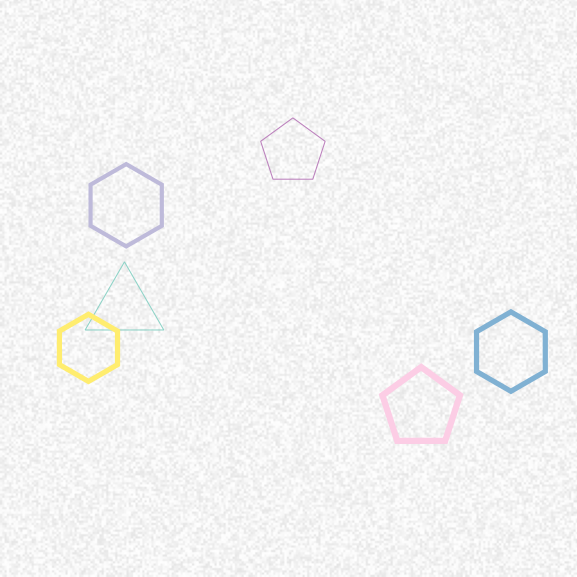[{"shape": "triangle", "thickness": 0.5, "radius": 0.39, "center": [0.216, 0.467]}, {"shape": "hexagon", "thickness": 2, "radius": 0.36, "center": [0.219, 0.644]}, {"shape": "hexagon", "thickness": 2.5, "radius": 0.34, "center": [0.885, 0.39]}, {"shape": "pentagon", "thickness": 3, "radius": 0.35, "center": [0.729, 0.293]}, {"shape": "pentagon", "thickness": 0.5, "radius": 0.29, "center": [0.507, 0.736]}, {"shape": "hexagon", "thickness": 2.5, "radius": 0.29, "center": [0.153, 0.397]}]